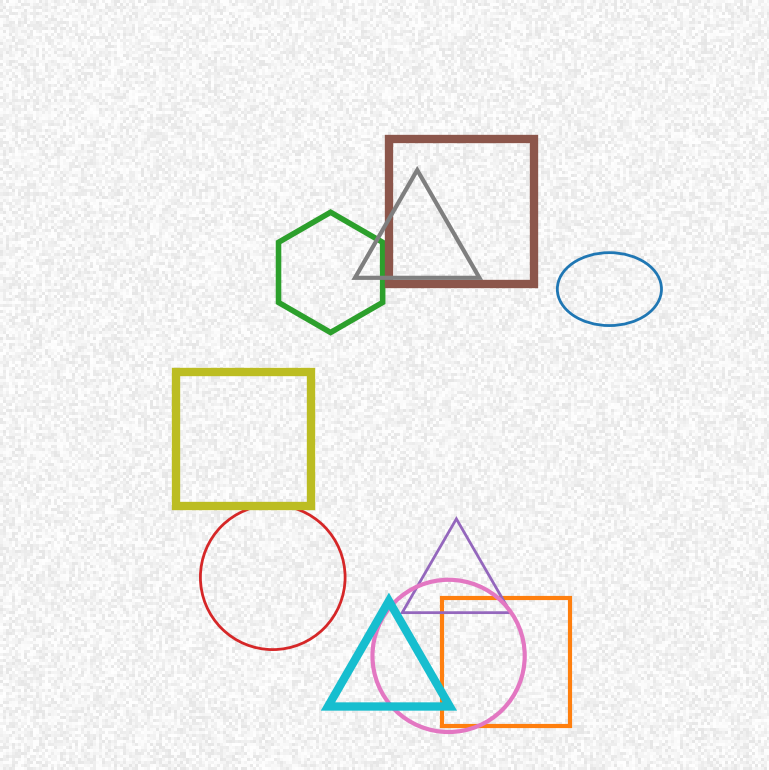[{"shape": "oval", "thickness": 1, "radius": 0.34, "center": [0.791, 0.625]}, {"shape": "square", "thickness": 1.5, "radius": 0.42, "center": [0.657, 0.14]}, {"shape": "hexagon", "thickness": 2, "radius": 0.39, "center": [0.429, 0.646]}, {"shape": "circle", "thickness": 1, "radius": 0.47, "center": [0.354, 0.25]}, {"shape": "triangle", "thickness": 1, "radius": 0.41, "center": [0.593, 0.245]}, {"shape": "square", "thickness": 3, "radius": 0.47, "center": [0.599, 0.725]}, {"shape": "circle", "thickness": 1.5, "radius": 0.49, "center": [0.583, 0.148]}, {"shape": "triangle", "thickness": 1.5, "radius": 0.47, "center": [0.542, 0.686]}, {"shape": "square", "thickness": 3, "radius": 0.44, "center": [0.316, 0.43]}, {"shape": "triangle", "thickness": 3, "radius": 0.46, "center": [0.505, 0.128]}]